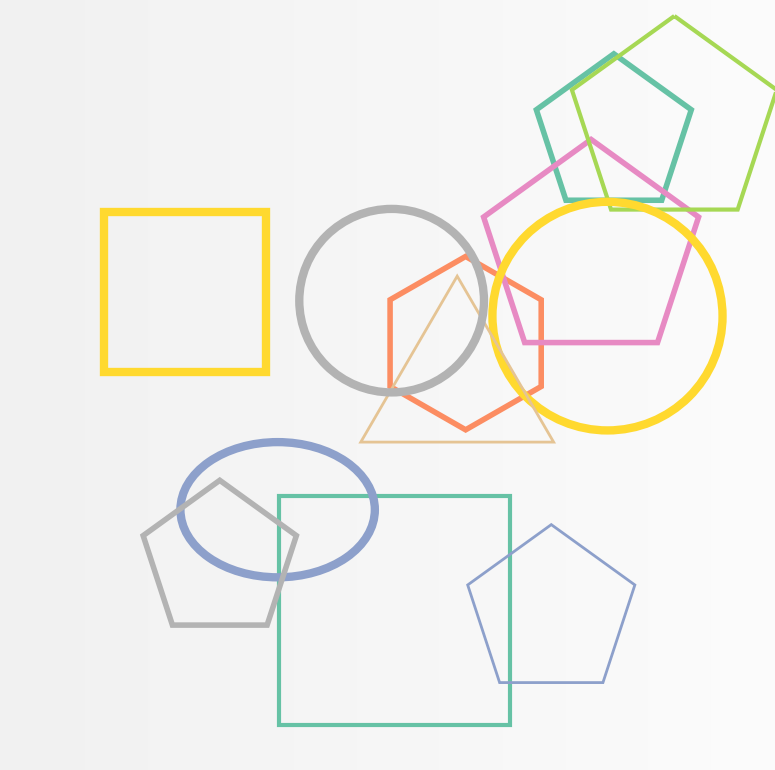[{"shape": "square", "thickness": 1.5, "radius": 0.74, "center": [0.509, 0.207]}, {"shape": "pentagon", "thickness": 2, "radius": 0.53, "center": [0.792, 0.825]}, {"shape": "hexagon", "thickness": 2, "radius": 0.56, "center": [0.601, 0.554]}, {"shape": "oval", "thickness": 3, "radius": 0.63, "center": [0.358, 0.338]}, {"shape": "pentagon", "thickness": 1, "radius": 0.57, "center": [0.711, 0.205]}, {"shape": "pentagon", "thickness": 2, "radius": 0.73, "center": [0.763, 0.673]}, {"shape": "pentagon", "thickness": 1.5, "radius": 0.69, "center": [0.87, 0.84]}, {"shape": "square", "thickness": 3, "radius": 0.52, "center": [0.239, 0.62]}, {"shape": "circle", "thickness": 3, "radius": 0.74, "center": [0.784, 0.589]}, {"shape": "triangle", "thickness": 1, "radius": 0.72, "center": [0.59, 0.498]}, {"shape": "pentagon", "thickness": 2, "radius": 0.52, "center": [0.284, 0.272]}, {"shape": "circle", "thickness": 3, "radius": 0.6, "center": [0.505, 0.61]}]